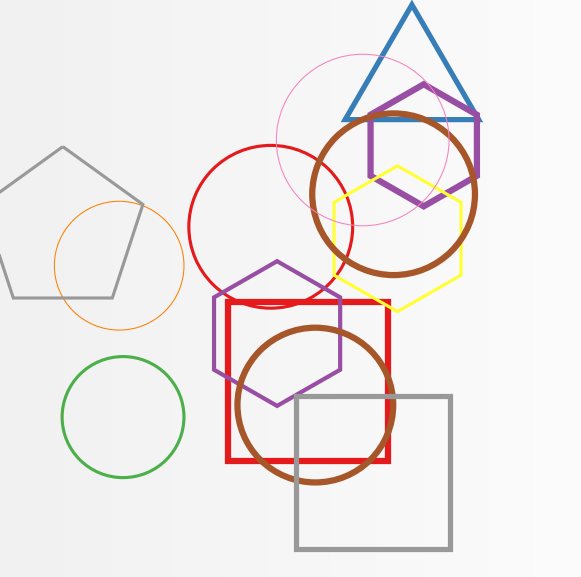[{"shape": "square", "thickness": 3, "radius": 0.69, "center": [0.53, 0.338]}, {"shape": "circle", "thickness": 1.5, "radius": 0.7, "center": [0.466, 0.606]}, {"shape": "triangle", "thickness": 2.5, "radius": 0.66, "center": [0.709, 0.858]}, {"shape": "circle", "thickness": 1.5, "radius": 0.52, "center": [0.212, 0.277]}, {"shape": "hexagon", "thickness": 3, "radius": 0.53, "center": [0.729, 0.748]}, {"shape": "hexagon", "thickness": 2, "radius": 0.63, "center": [0.477, 0.422]}, {"shape": "circle", "thickness": 0.5, "radius": 0.56, "center": [0.205, 0.539]}, {"shape": "hexagon", "thickness": 1.5, "radius": 0.63, "center": [0.684, 0.586]}, {"shape": "circle", "thickness": 3, "radius": 0.7, "center": [0.677, 0.663]}, {"shape": "circle", "thickness": 3, "radius": 0.67, "center": [0.542, 0.298]}, {"shape": "circle", "thickness": 0.5, "radius": 0.74, "center": [0.624, 0.757]}, {"shape": "square", "thickness": 2.5, "radius": 0.66, "center": [0.641, 0.181]}, {"shape": "pentagon", "thickness": 1.5, "radius": 0.72, "center": [0.108, 0.6]}]